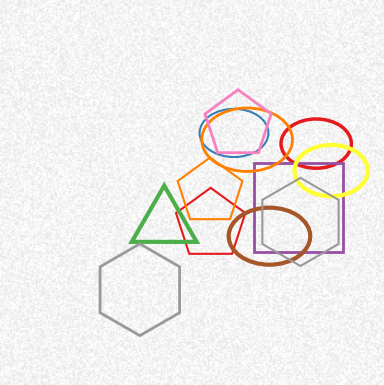[{"shape": "pentagon", "thickness": 1.5, "radius": 0.47, "center": [0.547, 0.417]}, {"shape": "oval", "thickness": 2.5, "radius": 0.46, "center": [0.821, 0.627]}, {"shape": "oval", "thickness": 1.5, "radius": 0.45, "center": [0.608, 0.655]}, {"shape": "triangle", "thickness": 3, "radius": 0.49, "center": [0.427, 0.42]}, {"shape": "square", "thickness": 2, "radius": 0.58, "center": [0.776, 0.46]}, {"shape": "oval", "thickness": 2, "radius": 0.59, "center": [0.642, 0.637]}, {"shape": "pentagon", "thickness": 1.5, "radius": 0.44, "center": [0.546, 0.502]}, {"shape": "oval", "thickness": 3, "radius": 0.48, "center": [0.86, 0.557]}, {"shape": "oval", "thickness": 3, "radius": 0.53, "center": [0.7, 0.387]}, {"shape": "pentagon", "thickness": 2, "radius": 0.45, "center": [0.618, 0.676]}, {"shape": "hexagon", "thickness": 2, "radius": 0.6, "center": [0.363, 0.247]}, {"shape": "hexagon", "thickness": 1.5, "radius": 0.57, "center": [0.78, 0.424]}]